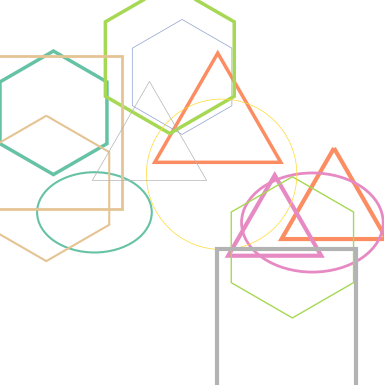[{"shape": "oval", "thickness": 1.5, "radius": 0.74, "center": [0.245, 0.448]}, {"shape": "hexagon", "thickness": 2.5, "radius": 0.8, "center": [0.139, 0.707]}, {"shape": "triangle", "thickness": 2.5, "radius": 0.95, "center": [0.566, 0.673]}, {"shape": "triangle", "thickness": 3, "radius": 0.79, "center": [0.868, 0.458]}, {"shape": "hexagon", "thickness": 0.5, "radius": 0.75, "center": [0.473, 0.8]}, {"shape": "oval", "thickness": 2, "radius": 0.92, "center": [0.811, 0.422]}, {"shape": "triangle", "thickness": 3, "radius": 0.7, "center": [0.714, 0.405]}, {"shape": "hexagon", "thickness": 2.5, "radius": 0.97, "center": [0.441, 0.847]}, {"shape": "hexagon", "thickness": 1, "radius": 0.92, "center": [0.76, 0.358]}, {"shape": "circle", "thickness": 0.5, "radius": 0.98, "center": [0.576, 0.547]}, {"shape": "hexagon", "thickness": 1.5, "radius": 0.94, "center": [0.12, 0.511]}, {"shape": "square", "thickness": 2, "radius": 0.99, "center": [0.119, 0.656]}, {"shape": "square", "thickness": 3, "radius": 0.9, "center": [0.744, 0.172]}, {"shape": "triangle", "thickness": 0.5, "radius": 0.86, "center": [0.388, 0.617]}]